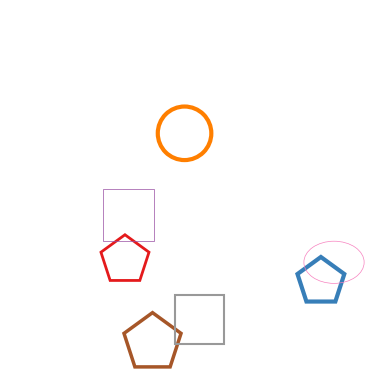[{"shape": "pentagon", "thickness": 2, "radius": 0.33, "center": [0.325, 0.325]}, {"shape": "pentagon", "thickness": 3, "radius": 0.32, "center": [0.833, 0.269]}, {"shape": "square", "thickness": 0.5, "radius": 0.33, "center": [0.334, 0.442]}, {"shape": "circle", "thickness": 3, "radius": 0.35, "center": [0.479, 0.654]}, {"shape": "pentagon", "thickness": 2.5, "radius": 0.39, "center": [0.396, 0.11]}, {"shape": "oval", "thickness": 0.5, "radius": 0.39, "center": [0.868, 0.319]}, {"shape": "square", "thickness": 1.5, "radius": 0.32, "center": [0.518, 0.17]}]